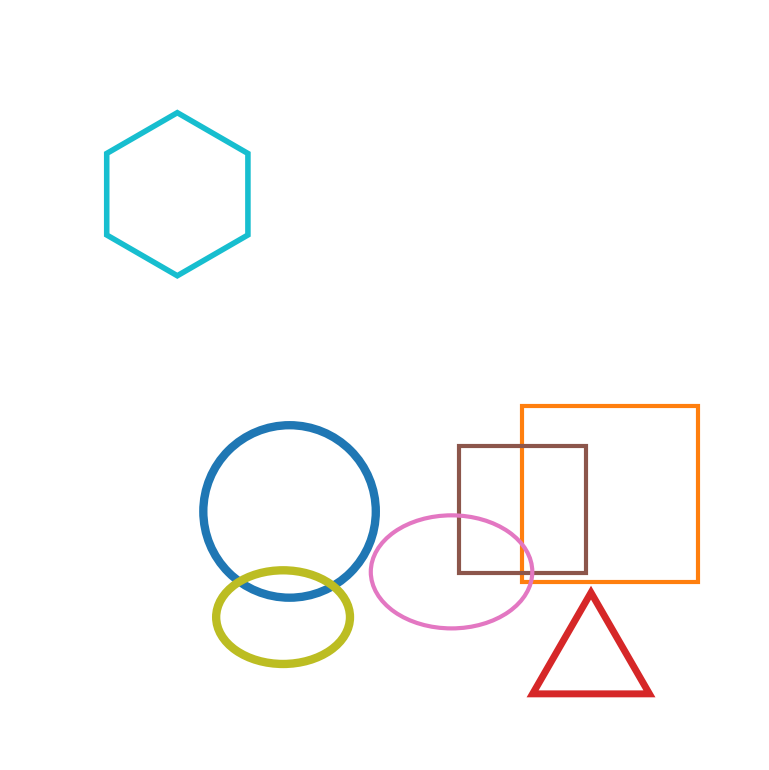[{"shape": "circle", "thickness": 3, "radius": 0.56, "center": [0.376, 0.336]}, {"shape": "square", "thickness": 1.5, "radius": 0.57, "center": [0.792, 0.358]}, {"shape": "triangle", "thickness": 2.5, "radius": 0.44, "center": [0.768, 0.143]}, {"shape": "square", "thickness": 1.5, "radius": 0.41, "center": [0.678, 0.338]}, {"shape": "oval", "thickness": 1.5, "radius": 0.52, "center": [0.586, 0.257]}, {"shape": "oval", "thickness": 3, "radius": 0.43, "center": [0.368, 0.199]}, {"shape": "hexagon", "thickness": 2, "radius": 0.53, "center": [0.23, 0.748]}]